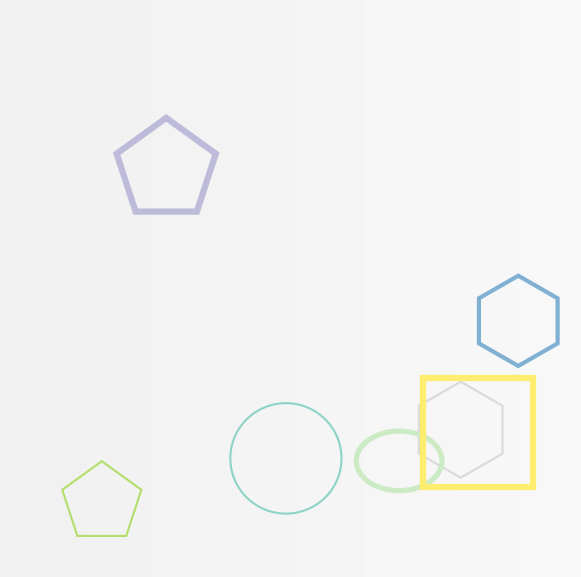[{"shape": "circle", "thickness": 1, "radius": 0.48, "center": [0.492, 0.205]}, {"shape": "pentagon", "thickness": 3, "radius": 0.45, "center": [0.286, 0.705]}, {"shape": "hexagon", "thickness": 2, "radius": 0.39, "center": [0.892, 0.444]}, {"shape": "pentagon", "thickness": 1, "radius": 0.36, "center": [0.175, 0.129]}, {"shape": "hexagon", "thickness": 1, "radius": 0.42, "center": [0.793, 0.255]}, {"shape": "oval", "thickness": 2.5, "radius": 0.37, "center": [0.687, 0.201]}, {"shape": "square", "thickness": 3, "radius": 0.47, "center": [0.822, 0.25]}]